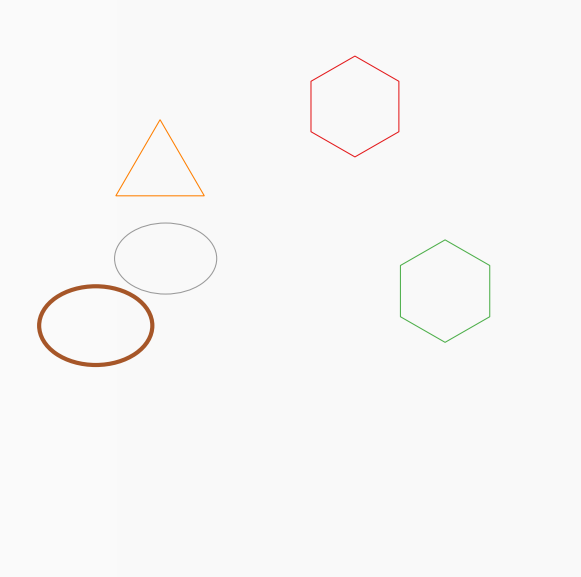[{"shape": "hexagon", "thickness": 0.5, "radius": 0.44, "center": [0.611, 0.815]}, {"shape": "hexagon", "thickness": 0.5, "radius": 0.44, "center": [0.766, 0.495]}, {"shape": "triangle", "thickness": 0.5, "radius": 0.44, "center": [0.275, 0.704]}, {"shape": "oval", "thickness": 2, "radius": 0.49, "center": [0.165, 0.435]}, {"shape": "oval", "thickness": 0.5, "radius": 0.44, "center": [0.285, 0.551]}]